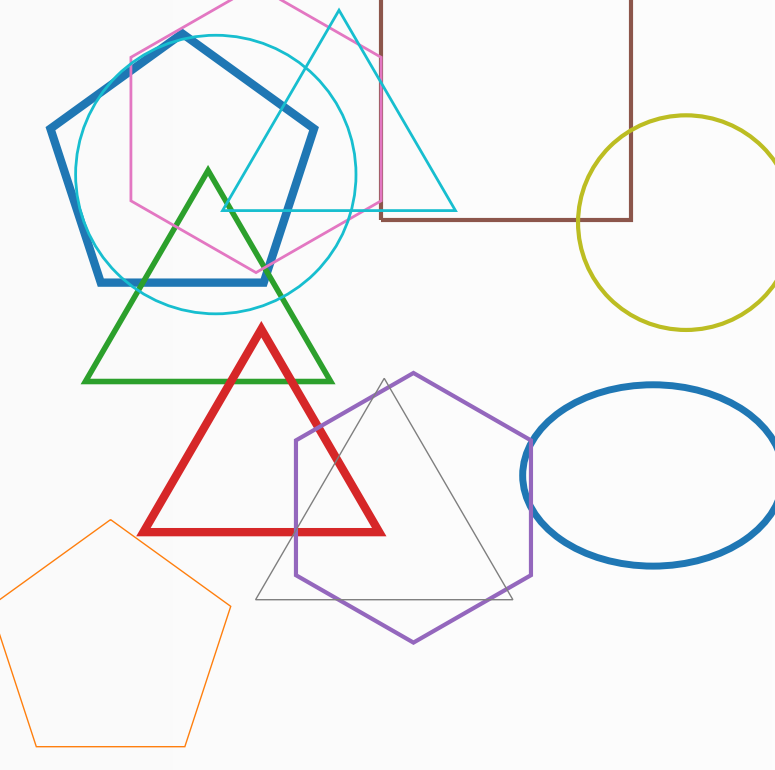[{"shape": "oval", "thickness": 2.5, "radius": 0.84, "center": [0.843, 0.383]}, {"shape": "pentagon", "thickness": 3, "radius": 0.89, "center": [0.235, 0.778]}, {"shape": "pentagon", "thickness": 0.5, "radius": 0.82, "center": [0.143, 0.162]}, {"shape": "triangle", "thickness": 2, "radius": 0.91, "center": [0.268, 0.596]}, {"shape": "triangle", "thickness": 3, "radius": 0.88, "center": [0.337, 0.397]}, {"shape": "hexagon", "thickness": 1.5, "radius": 0.88, "center": [0.534, 0.341]}, {"shape": "square", "thickness": 1.5, "radius": 0.81, "center": [0.653, 0.876]}, {"shape": "hexagon", "thickness": 1, "radius": 0.93, "center": [0.33, 0.832]}, {"shape": "triangle", "thickness": 0.5, "radius": 0.96, "center": [0.496, 0.317]}, {"shape": "circle", "thickness": 1.5, "radius": 0.7, "center": [0.885, 0.711]}, {"shape": "circle", "thickness": 1, "radius": 0.9, "center": [0.278, 0.773]}, {"shape": "triangle", "thickness": 1, "radius": 0.87, "center": [0.437, 0.813]}]